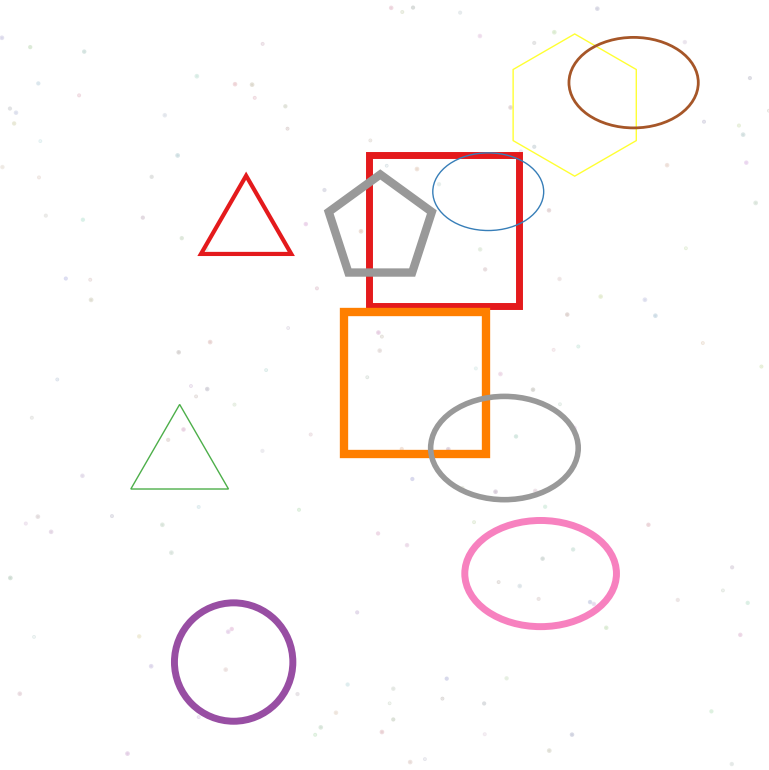[{"shape": "triangle", "thickness": 1.5, "radius": 0.34, "center": [0.32, 0.704]}, {"shape": "square", "thickness": 2.5, "radius": 0.49, "center": [0.576, 0.701]}, {"shape": "oval", "thickness": 0.5, "radius": 0.36, "center": [0.634, 0.751]}, {"shape": "triangle", "thickness": 0.5, "radius": 0.37, "center": [0.233, 0.402]}, {"shape": "circle", "thickness": 2.5, "radius": 0.38, "center": [0.303, 0.14]}, {"shape": "square", "thickness": 3, "radius": 0.46, "center": [0.539, 0.503]}, {"shape": "hexagon", "thickness": 0.5, "radius": 0.46, "center": [0.746, 0.864]}, {"shape": "oval", "thickness": 1, "radius": 0.42, "center": [0.823, 0.893]}, {"shape": "oval", "thickness": 2.5, "radius": 0.49, "center": [0.702, 0.255]}, {"shape": "pentagon", "thickness": 3, "radius": 0.35, "center": [0.494, 0.703]}, {"shape": "oval", "thickness": 2, "radius": 0.48, "center": [0.655, 0.418]}]